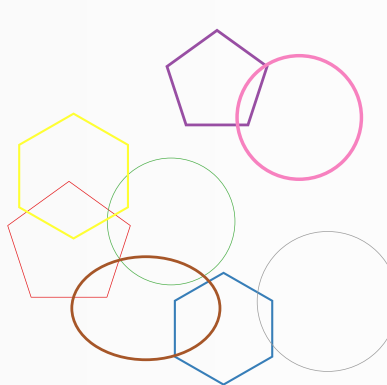[{"shape": "pentagon", "thickness": 0.5, "radius": 0.83, "center": [0.178, 0.363]}, {"shape": "hexagon", "thickness": 1.5, "radius": 0.73, "center": [0.577, 0.146]}, {"shape": "circle", "thickness": 0.5, "radius": 0.82, "center": [0.442, 0.425]}, {"shape": "pentagon", "thickness": 2, "radius": 0.68, "center": [0.56, 0.785]}, {"shape": "hexagon", "thickness": 1.5, "radius": 0.81, "center": [0.19, 0.543]}, {"shape": "oval", "thickness": 2, "radius": 0.96, "center": [0.377, 0.199]}, {"shape": "circle", "thickness": 2.5, "radius": 0.8, "center": [0.772, 0.695]}, {"shape": "circle", "thickness": 0.5, "radius": 0.91, "center": [0.845, 0.217]}]